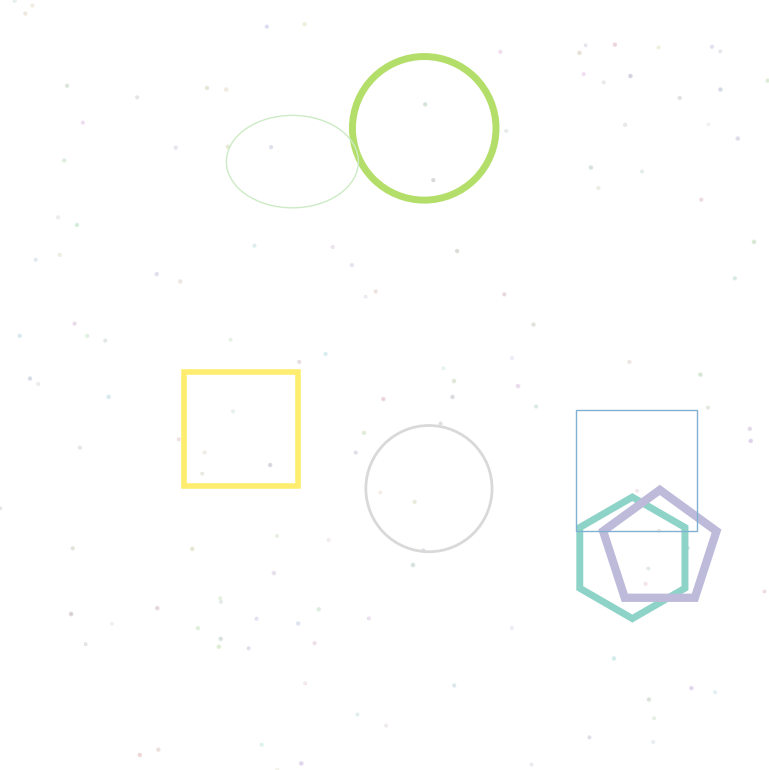[{"shape": "hexagon", "thickness": 2.5, "radius": 0.39, "center": [0.821, 0.276]}, {"shape": "pentagon", "thickness": 3, "radius": 0.39, "center": [0.857, 0.286]}, {"shape": "square", "thickness": 0.5, "radius": 0.39, "center": [0.827, 0.388]}, {"shape": "circle", "thickness": 2.5, "radius": 0.47, "center": [0.551, 0.833]}, {"shape": "circle", "thickness": 1, "radius": 0.41, "center": [0.557, 0.365]}, {"shape": "oval", "thickness": 0.5, "radius": 0.43, "center": [0.38, 0.79]}, {"shape": "square", "thickness": 2, "radius": 0.37, "center": [0.313, 0.443]}]